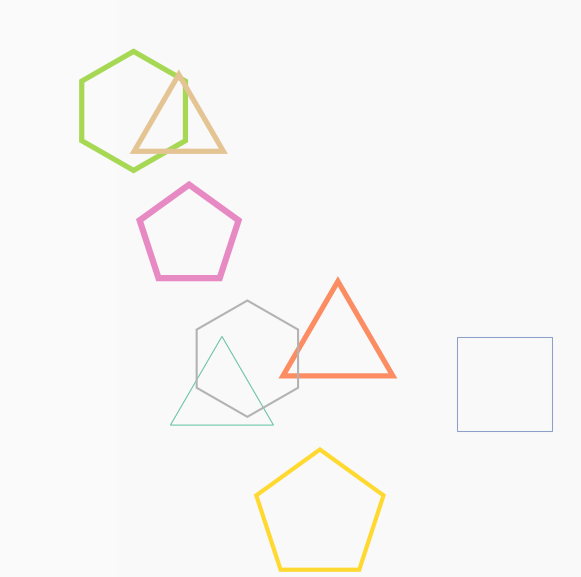[{"shape": "triangle", "thickness": 0.5, "radius": 0.51, "center": [0.382, 0.314]}, {"shape": "triangle", "thickness": 2.5, "radius": 0.55, "center": [0.581, 0.403]}, {"shape": "square", "thickness": 0.5, "radius": 0.41, "center": [0.868, 0.334]}, {"shape": "pentagon", "thickness": 3, "radius": 0.45, "center": [0.325, 0.59]}, {"shape": "hexagon", "thickness": 2.5, "radius": 0.52, "center": [0.23, 0.807]}, {"shape": "pentagon", "thickness": 2, "radius": 0.58, "center": [0.55, 0.106]}, {"shape": "triangle", "thickness": 2.5, "radius": 0.44, "center": [0.308, 0.781]}, {"shape": "hexagon", "thickness": 1, "radius": 0.5, "center": [0.426, 0.378]}]